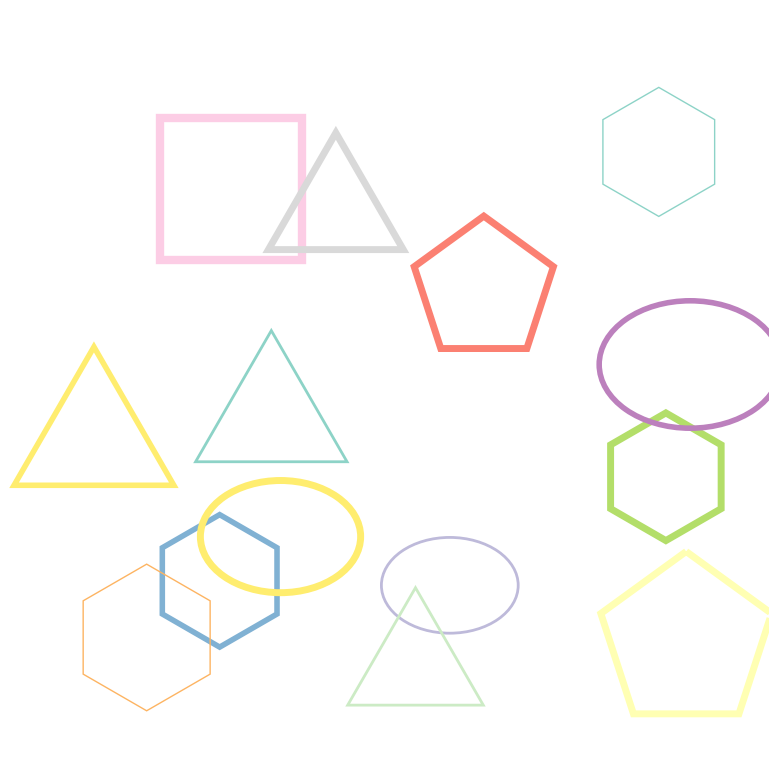[{"shape": "triangle", "thickness": 1, "radius": 0.57, "center": [0.352, 0.457]}, {"shape": "hexagon", "thickness": 0.5, "radius": 0.42, "center": [0.856, 0.803]}, {"shape": "pentagon", "thickness": 2.5, "radius": 0.58, "center": [0.891, 0.167]}, {"shape": "oval", "thickness": 1, "radius": 0.44, "center": [0.584, 0.24]}, {"shape": "pentagon", "thickness": 2.5, "radius": 0.48, "center": [0.628, 0.624]}, {"shape": "hexagon", "thickness": 2, "radius": 0.43, "center": [0.285, 0.246]}, {"shape": "hexagon", "thickness": 0.5, "radius": 0.48, "center": [0.19, 0.172]}, {"shape": "hexagon", "thickness": 2.5, "radius": 0.41, "center": [0.865, 0.381]}, {"shape": "square", "thickness": 3, "radius": 0.46, "center": [0.3, 0.755]}, {"shape": "triangle", "thickness": 2.5, "radius": 0.51, "center": [0.436, 0.726]}, {"shape": "oval", "thickness": 2, "radius": 0.59, "center": [0.896, 0.527]}, {"shape": "triangle", "thickness": 1, "radius": 0.51, "center": [0.54, 0.135]}, {"shape": "oval", "thickness": 2.5, "radius": 0.52, "center": [0.364, 0.303]}, {"shape": "triangle", "thickness": 2, "radius": 0.6, "center": [0.122, 0.43]}]